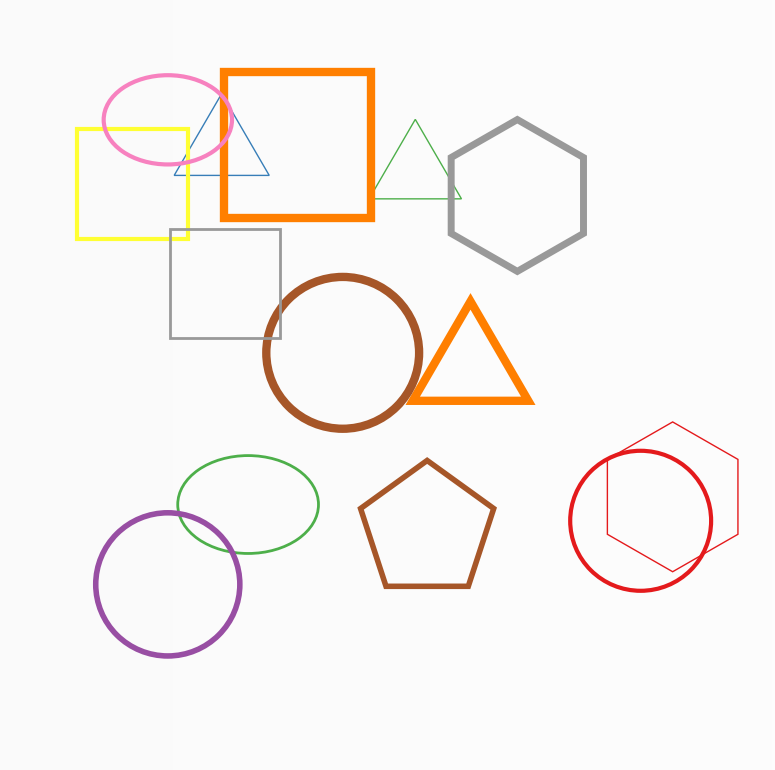[{"shape": "circle", "thickness": 1.5, "radius": 0.45, "center": [0.827, 0.324]}, {"shape": "hexagon", "thickness": 0.5, "radius": 0.49, "center": [0.868, 0.355]}, {"shape": "triangle", "thickness": 0.5, "radius": 0.35, "center": [0.286, 0.808]}, {"shape": "oval", "thickness": 1, "radius": 0.45, "center": [0.32, 0.345]}, {"shape": "triangle", "thickness": 0.5, "radius": 0.34, "center": [0.536, 0.776]}, {"shape": "circle", "thickness": 2, "radius": 0.46, "center": [0.216, 0.241]}, {"shape": "triangle", "thickness": 3, "radius": 0.43, "center": [0.607, 0.523]}, {"shape": "square", "thickness": 3, "radius": 0.47, "center": [0.384, 0.811]}, {"shape": "square", "thickness": 1.5, "radius": 0.36, "center": [0.171, 0.761]}, {"shape": "circle", "thickness": 3, "radius": 0.49, "center": [0.442, 0.542]}, {"shape": "pentagon", "thickness": 2, "radius": 0.45, "center": [0.551, 0.312]}, {"shape": "oval", "thickness": 1.5, "radius": 0.41, "center": [0.217, 0.844]}, {"shape": "square", "thickness": 1, "radius": 0.36, "center": [0.291, 0.632]}, {"shape": "hexagon", "thickness": 2.5, "radius": 0.49, "center": [0.668, 0.746]}]